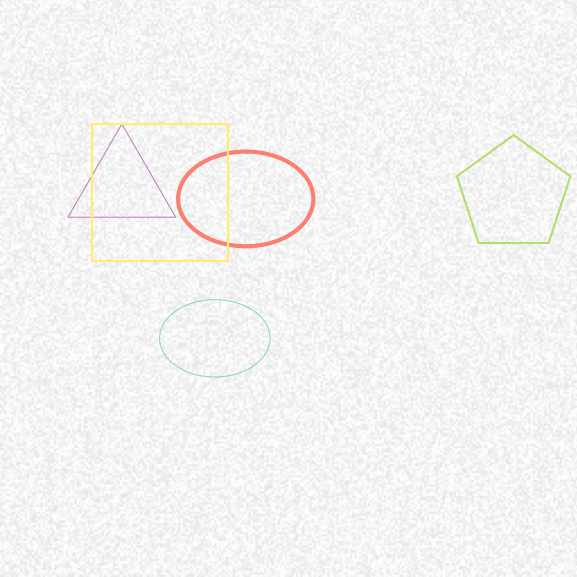[{"shape": "oval", "thickness": 0.5, "radius": 0.48, "center": [0.372, 0.413]}, {"shape": "oval", "thickness": 2, "radius": 0.59, "center": [0.426, 0.655]}, {"shape": "pentagon", "thickness": 1, "radius": 0.52, "center": [0.889, 0.662]}, {"shape": "triangle", "thickness": 0.5, "radius": 0.54, "center": [0.211, 0.677]}, {"shape": "square", "thickness": 1, "radius": 0.59, "center": [0.277, 0.666]}]